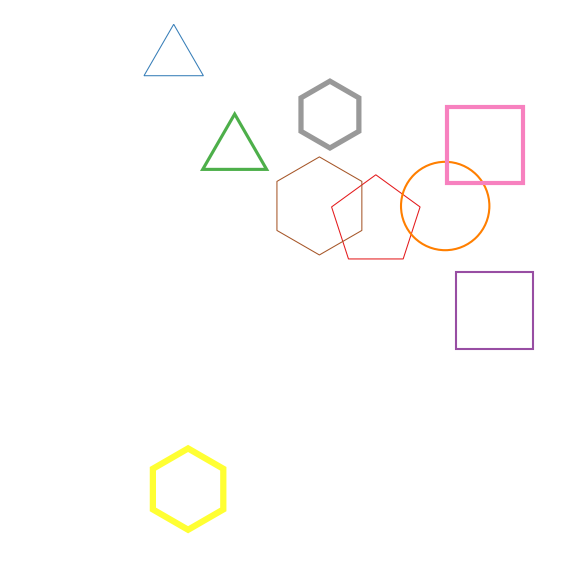[{"shape": "pentagon", "thickness": 0.5, "radius": 0.4, "center": [0.651, 0.616]}, {"shape": "triangle", "thickness": 0.5, "radius": 0.3, "center": [0.301, 0.898]}, {"shape": "triangle", "thickness": 1.5, "radius": 0.32, "center": [0.406, 0.738]}, {"shape": "square", "thickness": 1, "radius": 0.33, "center": [0.856, 0.461]}, {"shape": "circle", "thickness": 1, "radius": 0.38, "center": [0.771, 0.642]}, {"shape": "hexagon", "thickness": 3, "radius": 0.35, "center": [0.326, 0.152]}, {"shape": "hexagon", "thickness": 0.5, "radius": 0.42, "center": [0.553, 0.643]}, {"shape": "square", "thickness": 2, "radius": 0.33, "center": [0.839, 0.748]}, {"shape": "hexagon", "thickness": 2.5, "radius": 0.29, "center": [0.571, 0.801]}]